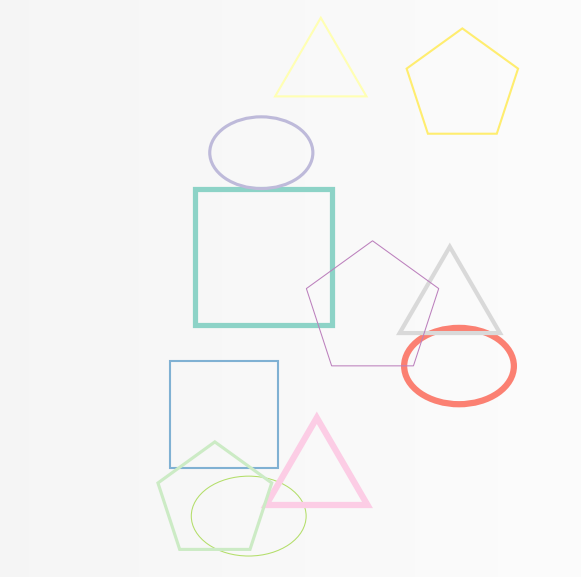[{"shape": "square", "thickness": 2.5, "radius": 0.59, "center": [0.453, 0.554]}, {"shape": "triangle", "thickness": 1, "radius": 0.45, "center": [0.552, 0.878]}, {"shape": "oval", "thickness": 1.5, "radius": 0.44, "center": [0.45, 0.735]}, {"shape": "oval", "thickness": 3, "radius": 0.47, "center": [0.79, 0.365]}, {"shape": "square", "thickness": 1, "radius": 0.46, "center": [0.385, 0.281]}, {"shape": "oval", "thickness": 0.5, "radius": 0.49, "center": [0.428, 0.105]}, {"shape": "triangle", "thickness": 3, "radius": 0.5, "center": [0.545, 0.175]}, {"shape": "triangle", "thickness": 2, "radius": 0.5, "center": [0.774, 0.472]}, {"shape": "pentagon", "thickness": 0.5, "radius": 0.6, "center": [0.641, 0.462]}, {"shape": "pentagon", "thickness": 1.5, "radius": 0.51, "center": [0.37, 0.131]}, {"shape": "pentagon", "thickness": 1, "radius": 0.5, "center": [0.795, 0.849]}]